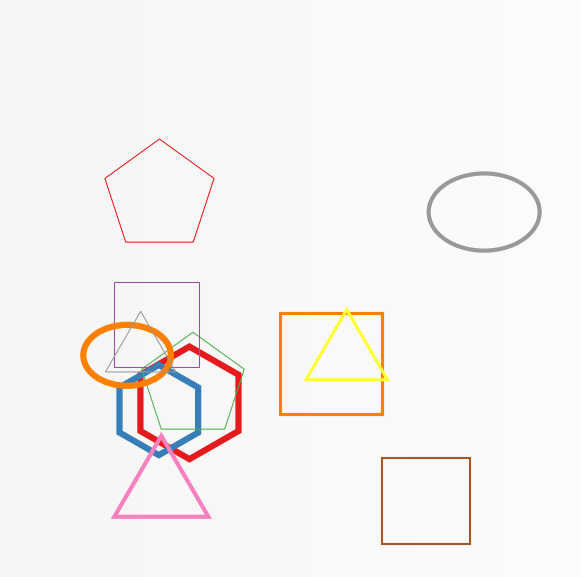[{"shape": "hexagon", "thickness": 3, "radius": 0.49, "center": [0.326, 0.302]}, {"shape": "pentagon", "thickness": 0.5, "radius": 0.49, "center": [0.274, 0.66]}, {"shape": "hexagon", "thickness": 3, "radius": 0.39, "center": [0.273, 0.289]}, {"shape": "pentagon", "thickness": 0.5, "radius": 0.46, "center": [0.332, 0.331]}, {"shape": "square", "thickness": 0.5, "radius": 0.37, "center": [0.269, 0.437]}, {"shape": "oval", "thickness": 3, "radius": 0.38, "center": [0.219, 0.384]}, {"shape": "square", "thickness": 1.5, "radius": 0.44, "center": [0.57, 0.369]}, {"shape": "triangle", "thickness": 1.5, "radius": 0.4, "center": [0.597, 0.382]}, {"shape": "square", "thickness": 1, "radius": 0.38, "center": [0.733, 0.131]}, {"shape": "triangle", "thickness": 2, "radius": 0.47, "center": [0.278, 0.151]}, {"shape": "triangle", "thickness": 0.5, "radius": 0.35, "center": [0.242, 0.39]}, {"shape": "oval", "thickness": 2, "radius": 0.48, "center": [0.833, 0.632]}]